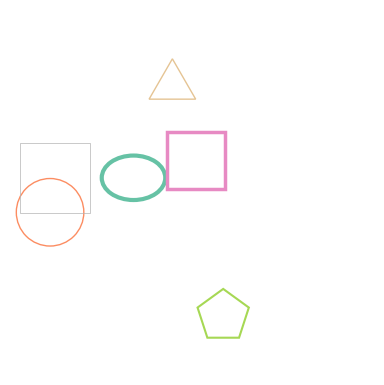[{"shape": "oval", "thickness": 3, "radius": 0.41, "center": [0.347, 0.538]}, {"shape": "circle", "thickness": 1, "radius": 0.44, "center": [0.13, 0.449]}, {"shape": "square", "thickness": 2.5, "radius": 0.37, "center": [0.509, 0.583]}, {"shape": "pentagon", "thickness": 1.5, "radius": 0.35, "center": [0.58, 0.18]}, {"shape": "triangle", "thickness": 1, "radius": 0.35, "center": [0.448, 0.777]}, {"shape": "square", "thickness": 0.5, "radius": 0.45, "center": [0.143, 0.537]}]